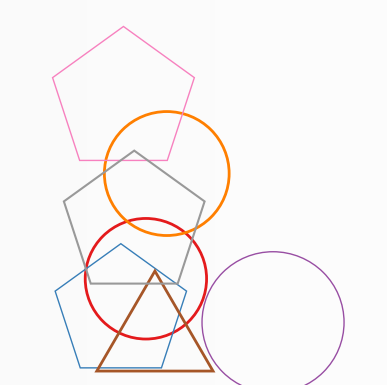[{"shape": "circle", "thickness": 2, "radius": 0.78, "center": [0.377, 0.276]}, {"shape": "pentagon", "thickness": 1, "radius": 0.89, "center": [0.312, 0.189]}, {"shape": "circle", "thickness": 1, "radius": 0.92, "center": [0.705, 0.163]}, {"shape": "circle", "thickness": 2, "radius": 0.8, "center": [0.43, 0.549]}, {"shape": "triangle", "thickness": 2, "radius": 0.87, "center": [0.4, 0.123]}, {"shape": "pentagon", "thickness": 1, "radius": 0.96, "center": [0.319, 0.739]}, {"shape": "pentagon", "thickness": 1.5, "radius": 0.95, "center": [0.346, 0.418]}]